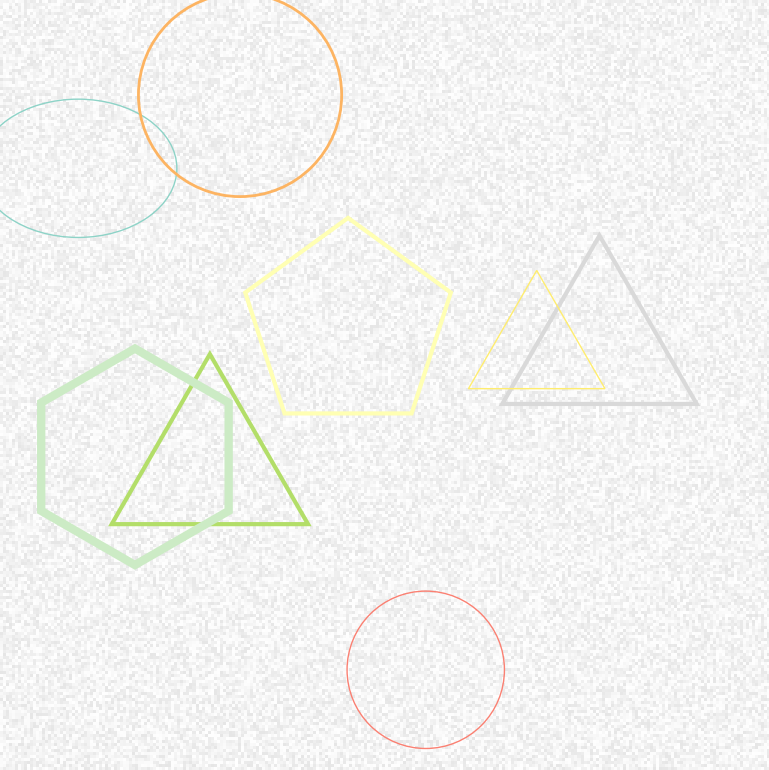[{"shape": "oval", "thickness": 0.5, "radius": 0.64, "center": [0.101, 0.781]}, {"shape": "pentagon", "thickness": 1.5, "radius": 0.7, "center": [0.452, 0.577]}, {"shape": "circle", "thickness": 0.5, "radius": 0.51, "center": [0.553, 0.13]}, {"shape": "circle", "thickness": 1, "radius": 0.66, "center": [0.312, 0.877]}, {"shape": "triangle", "thickness": 1.5, "radius": 0.74, "center": [0.273, 0.393]}, {"shape": "triangle", "thickness": 1.5, "radius": 0.73, "center": [0.779, 0.548]}, {"shape": "hexagon", "thickness": 3, "radius": 0.7, "center": [0.175, 0.407]}, {"shape": "triangle", "thickness": 0.5, "radius": 0.51, "center": [0.697, 0.546]}]